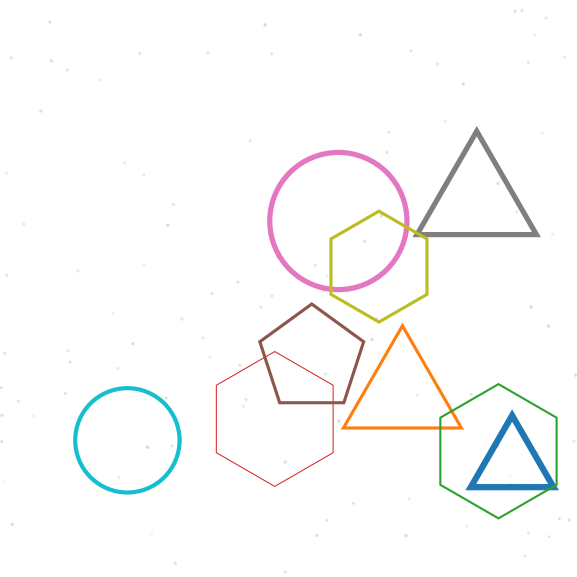[{"shape": "triangle", "thickness": 3, "radius": 0.41, "center": [0.887, 0.197]}, {"shape": "triangle", "thickness": 1.5, "radius": 0.59, "center": [0.697, 0.317]}, {"shape": "hexagon", "thickness": 1, "radius": 0.58, "center": [0.863, 0.218]}, {"shape": "hexagon", "thickness": 0.5, "radius": 0.58, "center": [0.476, 0.274]}, {"shape": "pentagon", "thickness": 1.5, "radius": 0.47, "center": [0.54, 0.378]}, {"shape": "circle", "thickness": 2.5, "radius": 0.59, "center": [0.586, 0.616]}, {"shape": "triangle", "thickness": 2.5, "radius": 0.6, "center": [0.826, 0.653]}, {"shape": "hexagon", "thickness": 1.5, "radius": 0.48, "center": [0.656, 0.537]}, {"shape": "circle", "thickness": 2, "radius": 0.45, "center": [0.221, 0.237]}]